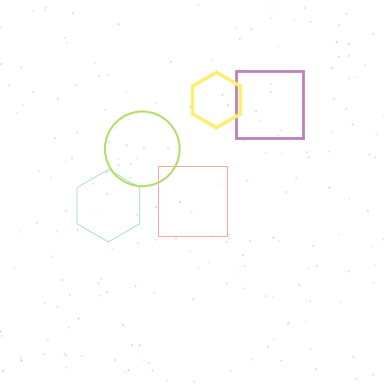[{"shape": "hexagon", "thickness": 0.5, "radius": 0.47, "center": [0.282, 0.466]}, {"shape": "square", "thickness": 0.5, "radius": 0.45, "center": [0.5, 0.478]}, {"shape": "circle", "thickness": 1.5, "radius": 0.49, "center": [0.37, 0.613]}, {"shape": "square", "thickness": 2, "radius": 0.43, "center": [0.7, 0.73]}, {"shape": "hexagon", "thickness": 2.5, "radius": 0.36, "center": [0.562, 0.74]}]